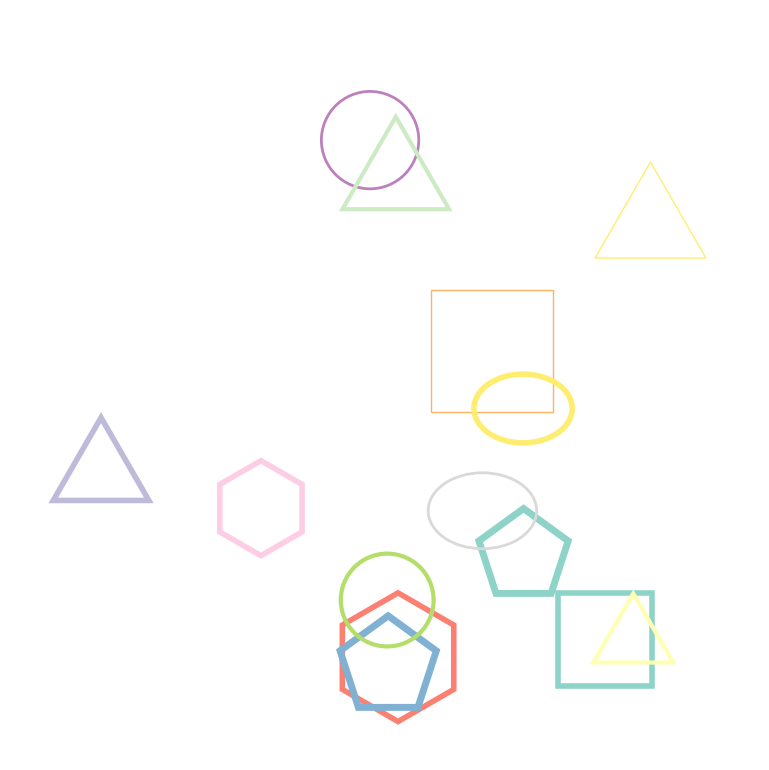[{"shape": "pentagon", "thickness": 2.5, "radius": 0.3, "center": [0.68, 0.279]}, {"shape": "square", "thickness": 2, "radius": 0.3, "center": [0.786, 0.169]}, {"shape": "triangle", "thickness": 1.5, "radius": 0.3, "center": [0.822, 0.169]}, {"shape": "triangle", "thickness": 2, "radius": 0.36, "center": [0.131, 0.386]}, {"shape": "hexagon", "thickness": 2, "radius": 0.42, "center": [0.517, 0.146]}, {"shape": "pentagon", "thickness": 2.5, "radius": 0.33, "center": [0.504, 0.134]}, {"shape": "square", "thickness": 0.5, "radius": 0.4, "center": [0.639, 0.545]}, {"shape": "circle", "thickness": 1.5, "radius": 0.3, "center": [0.503, 0.221]}, {"shape": "hexagon", "thickness": 2, "radius": 0.31, "center": [0.339, 0.34]}, {"shape": "oval", "thickness": 1, "radius": 0.35, "center": [0.627, 0.337]}, {"shape": "circle", "thickness": 1, "radius": 0.32, "center": [0.481, 0.818]}, {"shape": "triangle", "thickness": 1.5, "radius": 0.4, "center": [0.514, 0.768]}, {"shape": "oval", "thickness": 2, "radius": 0.32, "center": [0.679, 0.469]}, {"shape": "triangle", "thickness": 0.5, "radius": 0.42, "center": [0.845, 0.706]}]